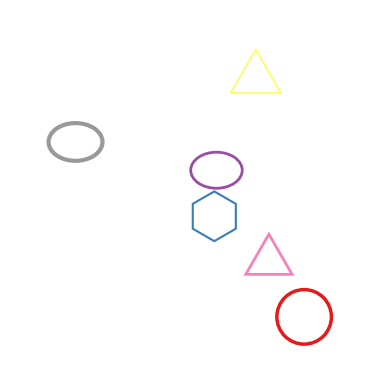[{"shape": "circle", "thickness": 2.5, "radius": 0.35, "center": [0.79, 0.177]}, {"shape": "hexagon", "thickness": 1.5, "radius": 0.32, "center": [0.557, 0.438]}, {"shape": "oval", "thickness": 2, "radius": 0.33, "center": [0.562, 0.558]}, {"shape": "triangle", "thickness": 1, "radius": 0.38, "center": [0.664, 0.796]}, {"shape": "triangle", "thickness": 2, "radius": 0.35, "center": [0.698, 0.322]}, {"shape": "oval", "thickness": 3, "radius": 0.35, "center": [0.196, 0.631]}]